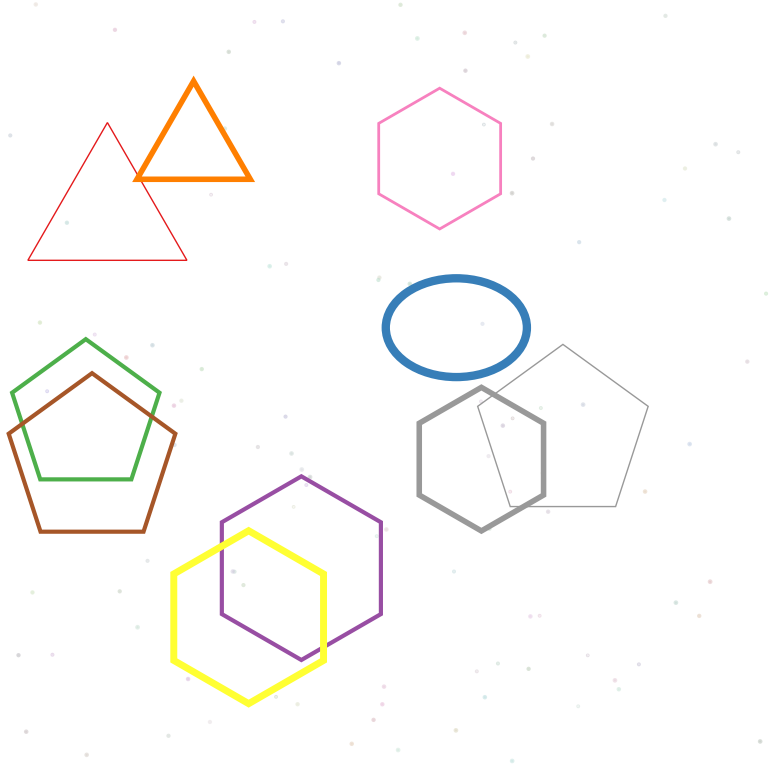[{"shape": "triangle", "thickness": 0.5, "radius": 0.6, "center": [0.139, 0.722]}, {"shape": "oval", "thickness": 3, "radius": 0.46, "center": [0.593, 0.574]}, {"shape": "pentagon", "thickness": 1.5, "radius": 0.5, "center": [0.111, 0.459]}, {"shape": "hexagon", "thickness": 1.5, "radius": 0.6, "center": [0.391, 0.262]}, {"shape": "triangle", "thickness": 2, "radius": 0.42, "center": [0.251, 0.81]}, {"shape": "hexagon", "thickness": 2.5, "radius": 0.56, "center": [0.323, 0.198]}, {"shape": "pentagon", "thickness": 1.5, "radius": 0.57, "center": [0.12, 0.402]}, {"shape": "hexagon", "thickness": 1, "radius": 0.46, "center": [0.571, 0.794]}, {"shape": "pentagon", "thickness": 0.5, "radius": 0.58, "center": [0.731, 0.436]}, {"shape": "hexagon", "thickness": 2, "radius": 0.47, "center": [0.625, 0.404]}]